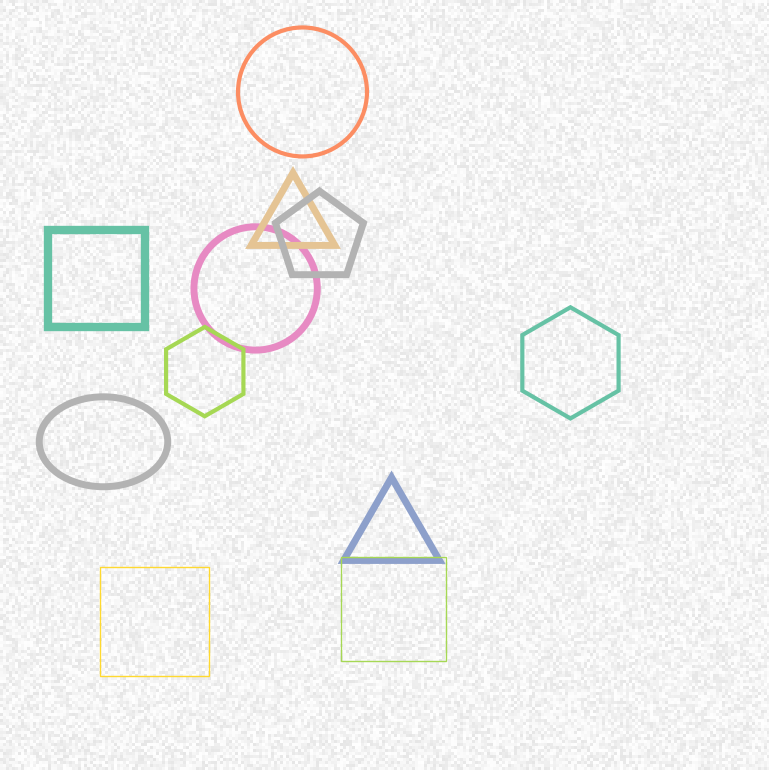[{"shape": "square", "thickness": 3, "radius": 0.32, "center": [0.125, 0.638]}, {"shape": "hexagon", "thickness": 1.5, "radius": 0.36, "center": [0.741, 0.529]}, {"shape": "circle", "thickness": 1.5, "radius": 0.42, "center": [0.393, 0.881]}, {"shape": "triangle", "thickness": 2.5, "radius": 0.36, "center": [0.509, 0.308]}, {"shape": "circle", "thickness": 2.5, "radius": 0.4, "center": [0.332, 0.625]}, {"shape": "square", "thickness": 0.5, "radius": 0.34, "center": [0.511, 0.209]}, {"shape": "hexagon", "thickness": 1.5, "radius": 0.29, "center": [0.266, 0.517]}, {"shape": "square", "thickness": 0.5, "radius": 0.35, "center": [0.2, 0.193]}, {"shape": "triangle", "thickness": 2.5, "radius": 0.31, "center": [0.381, 0.713]}, {"shape": "pentagon", "thickness": 2.5, "radius": 0.3, "center": [0.415, 0.692]}, {"shape": "oval", "thickness": 2.5, "radius": 0.42, "center": [0.134, 0.426]}]